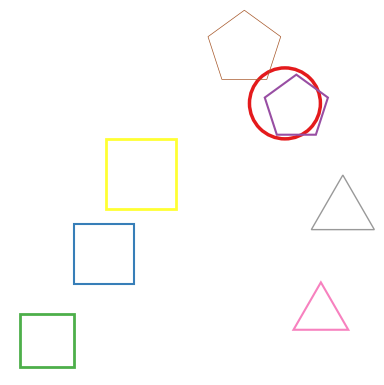[{"shape": "circle", "thickness": 2.5, "radius": 0.46, "center": [0.74, 0.731]}, {"shape": "square", "thickness": 1.5, "radius": 0.39, "center": [0.269, 0.34]}, {"shape": "square", "thickness": 2, "radius": 0.35, "center": [0.122, 0.116]}, {"shape": "pentagon", "thickness": 1.5, "radius": 0.43, "center": [0.77, 0.72]}, {"shape": "square", "thickness": 2, "radius": 0.45, "center": [0.365, 0.548]}, {"shape": "pentagon", "thickness": 0.5, "radius": 0.5, "center": [0.635, 0.874]}, {"shape": "triangle", "thickness": 1.5, "radius": 0.41, "center": [0.833, 0.185]}, {"shape": "triangle", "thickness": 1, "radius": 0.47, "center": [0.89, 0.451]}]